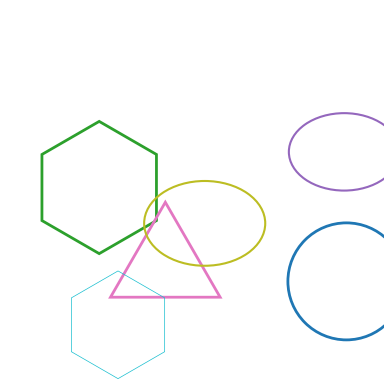[{"shape": "circle", "thickness": 2, "radius": 0.76, "center": [0.9, 0.269]}, {"shape": "hexagon", "thickness": 2, "radius": 0.86, "center": [0.258, 0.513]}, {"shape": "oval", "thickness": 1.5, "radius": 0.72, "center": [0.894, 0.606]}, {"shape": "triangle", "thickness": 2, "radius": 0.82, "center": [0.429, 0.31]}, {"shape": "oval", "thickness": 1.5, "radius": 0.79, "center": [0.532, 0.42]}, {"shape": "hexagon", "thickness": 0.5, "radius": 0.7, "center": [0.307, 0.156]}]